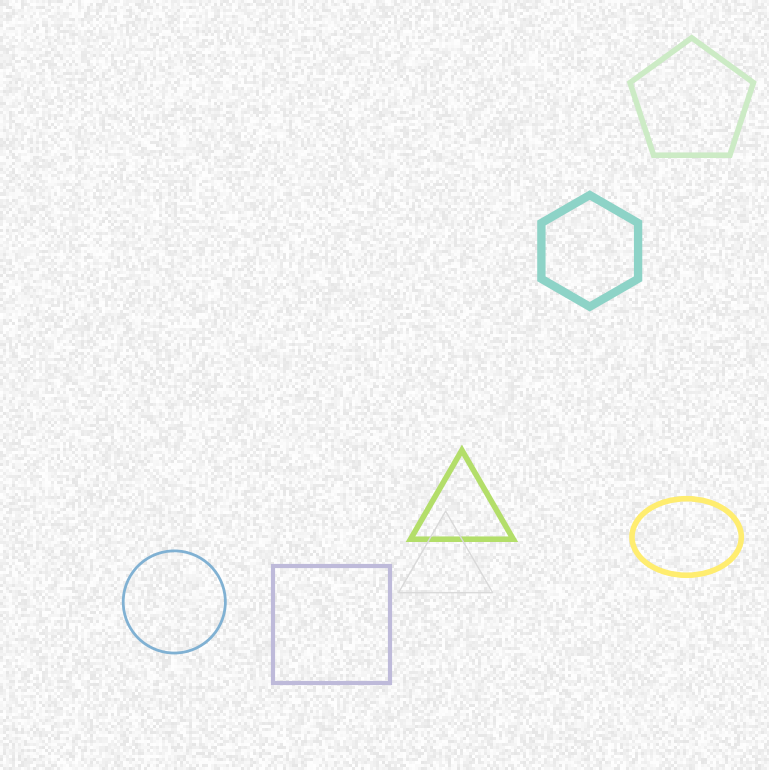[{"shape": "hexagon", "thickness": 3, "radius": 0.36, "center": [0.766, 0.674]}, {"shape": "square", "thickness": 1.5, "radius": 0.38, "center": [0.431, 0.189]}, {"shape": "circle", "thickness": 1, "radius": 0.33, "center": [0.226, 0.218]}, {"shape": "triangle", "thickness": 2, "radius": 0.39, "center": [0.6, 0.338]}, {"shape": "triangle", "thickness": 0.5, "radius": 0.35, "center": [0.579, 0.266]}, {"shape": "pentagon", "thickness": 2, "radius": 0.42, "center": [0.898, 0.867]}, {"shape": "oval", "thickness": 2, "radius": 0.36, "center": [0.892, 0.303]}]